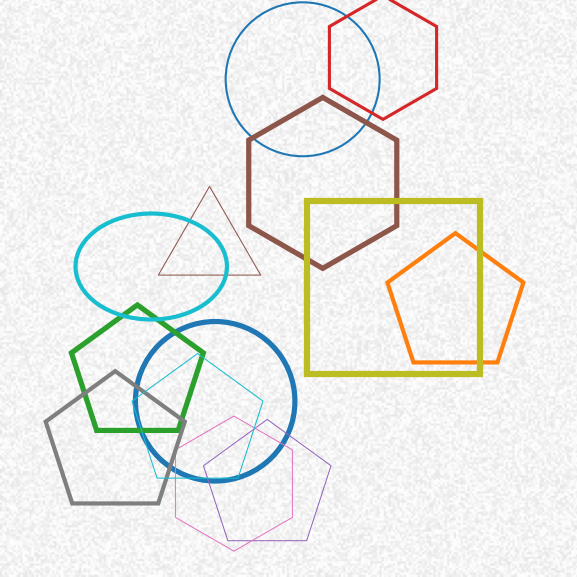[{"shape": "circle", "thickness": 2.5, "radius": 0.69, "center": [0.373, 0.304]}, {"shape": "circle", "thickness": 1, "radius": 0.67, "center": [0.524, 0.862]}, {"shape": "pentagon", "thickness": 2, "radius": 0.62, "center": [0.789, 0.472]}, {"shape": "pentagon", "thickness": 2.5, "radius": 0.6, "center": [0.238, 0.351]}, {"shape": "hexagon", "thickness": 1.5, "radius": 0.54, "center": [0.663, 0.9]}, {"shape": "pentagon", "thickness": 0.5, "radius": 0.58, "center": [0.463, 0.157]}, {"shape": "hexagon", "thickness": 2.5, "radius": 0.74, "center": [0.559, 0.682]}, {"shape": "triangle", "thickness": 0.5, "radius": 0.51, "center": [0.363, 0.574]}, {"shape": "hexagon", "thickness": 0.5, "radius": 0.58, "center": [0.405, 0.162]}, {"shape": "pentagon", "thickness": 2, "radius": 0.63, "center": [0.2, 0.23]}, {"shape": "square", "thickness": 3, "radius": 0.75, "center": [0.681, 0.501]}, {"shape": "oval", "thickness": 2, "radius": 0.66, "center": [0.262, 0.538]}, {"shape": "pentagon", "thickness": 0.5, "radius": 0.6, "center": [0.342, 0.268]}]